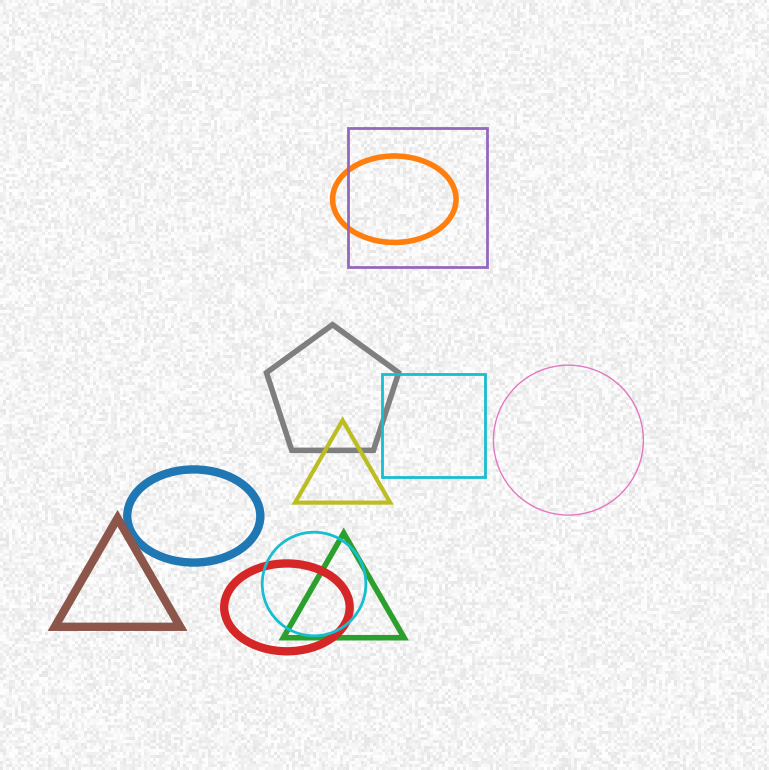[{"shape": "oval", "thickness": 3, "radius": 0.43, "center": [0.252, 0.33]}, {"shape": "oval", "thickness": 2, "radius": 0.4, "center": [0.512, 0.741]}, {"shape": "triangle", "thickness": 2, "radius": 0.45, "center": [0.446, 0.217]}, {"shape": "oval", "thickness": 3, "radius": 0.41, "center": [0.373, 0.211]}, {"shape": "square", "thickness": 1, "radius": 0.45, "center": [0.542, 0.743]}, {"shape": "triangle", "thickness": 3, "radius": 0.47, "center": [0.153, 0.233]}, {"shape": "circle", "thickness": 0.5, "radius": 0.49, "center": [0.738, 0.428]}, {"shape": "pentagon", "thickness": 2, "radius": 0.45, "center": [0.432, 0.488]}, {"shape": "triangle", "thickness": 1.5, "radius": 0.36, "center": [0.445, 0.383]}, {"shape": "circle", "thickness": 1, "radius": 0.34, "center": [0.408, 0.242]}, {"shape": "square", "thickness": 1, "radius": 0.33, "center": [0.563, 0.448]}]